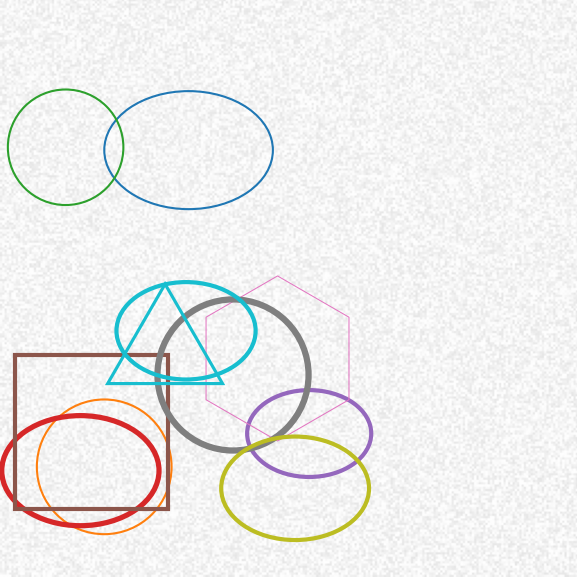[{"shape": "oval", "thickness": 1, "radius": 0.73, "center": [0.327, 0.739]}, {"shape": "circle", "thickness": 1, "radius": 0.58, "center": [0.18, 0.191]}, {"shape": "circle", "thickness": 1, "radius": 0.5, "center": [0.114, 0.744]}, {"shape": "oval", "thickness": 2.5, "radius": 0.68, "center": [0.139, 0.184]}, {"shape": "oval", "thickness": 2, "radius": 0.54, "center": [0.535, 0.248]}, {"shape": "square", "thickness": 2, "radius": 0.66, "center": [0.158, 0.251]}, {"shape": "hexagon", "thickness": 0.5, "radius": 0.71, "center": [0.481, 0.378]}, {"shape": "circle", "thickness": 3, "radius": 0.65, "center": [0.403, 0.35]}, {"shape": "oval", "thickness": 2, "radius": 0.64, "center": [0.511, 0.154]}, {"shape": "oval", "thickness": 2, "radius": 0.6, "center": [0.322, 0.426]}, {"shape": "triangle", "thickness": 1.5, "radius": 0.57, "center": [0.286, 0.392]}]